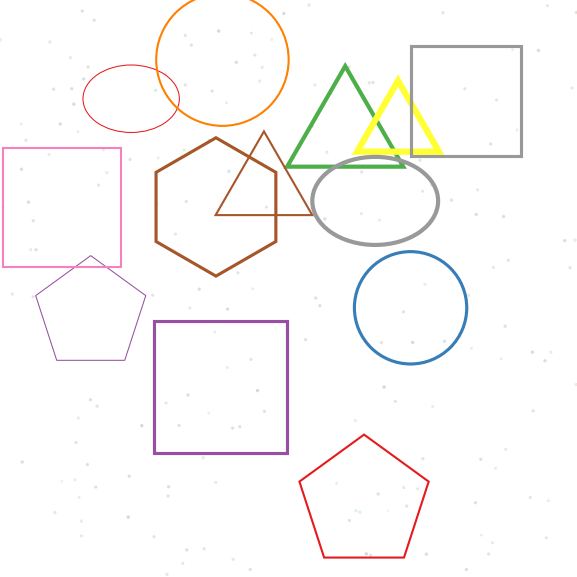[{"shape": "pentagon", "thickness": 1, "radius": 0.59, "center": [0.63, 0.129]}, {"shape": "oval", "thickness": 0.5, "radius": 0.42, "center": [0.227, 0.828]}, {"shape": "circle", "thickness": 1.5, "radius": 0.49, "center": [0.711, 0.466]}, {"shape": "triangle", "thickness": 2, "radius": 0.58, "center": [0.598, 0.769]}, {"shape": "square", "thickness": 1.5, "radius": 0.57, "center": [0.381, 0.329]}, {"shape": "pentagon", "thickness": 0.5, "radius": 0.5, "center": [0.157, 0.456]}, {"shape": "circle", "thickness": 1, "radius": 0.57, "center": [0.385, 0.896]}, {"shape": "triangle", "thickness": 3, "radius": 0.41, "center": [0.689, 0.777]}, {"shape": "hexagon", "thickness": 1.5, "radius": 0.6, "center": [0.374, 0.641]}, {"shape": "triangle", "thickness": 1, "radius": 0.48, "center": [0.457, 0.675]}, {"shape": "square", "thickness": 1, "radius": 0.51, "center": [0.108, 0.64]}, {"shape": "oval", "thickness": 2, "radius": 0.54, "center": [0.65, 0.651]}, {"shape": "square", "thickness": 1.5, "radius": 0.48, "center": [0.806, 0.823]}]